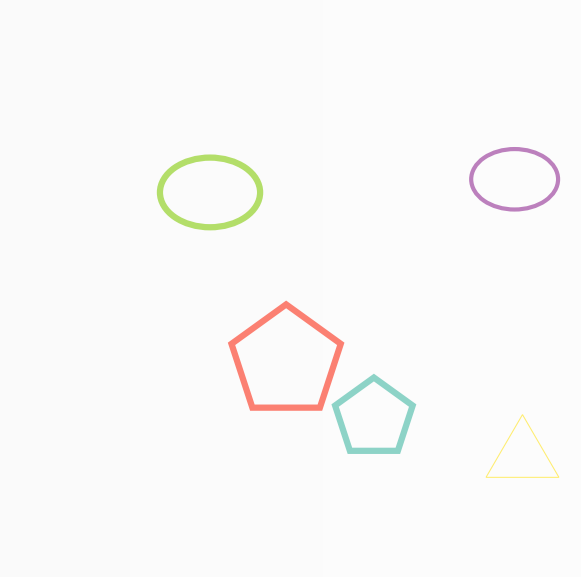[{"shape": "pentagon", "thickness": 3, "radius": 0.35, "center": [0.643, 0.275]}, {"shape": "pentagon", "thickness": 3, "radius": 0.49, "center": [0.492, 0.373]}, {"shape": "oval", "thickness": 3, "radius": 0.43, "center": [0.361, 0.666]}, {"shape": "oval", "thickness": 2, "radius": 0.37, "center": [0.885, 0.689]}, {"shape": "triangle", "thickness": 0.5, "radius": 0.36, "center": [0.899, 0.209]}]